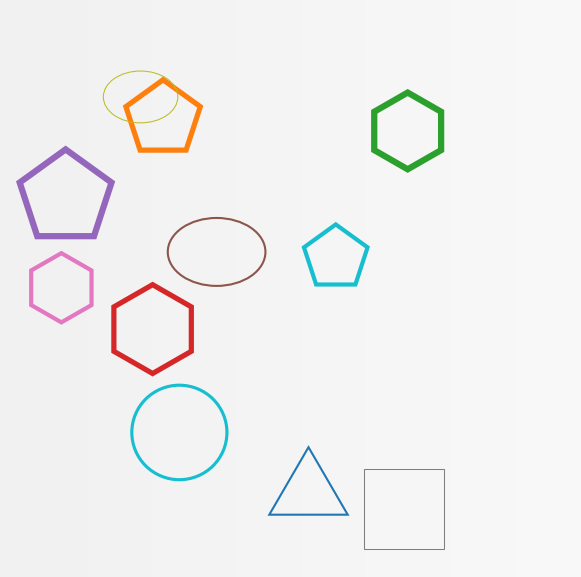[{"shape": "triangle", "thickness": 1, "radius": 0.39, "center": [0.531, 0.147]}, {"shape": "pentagon", "thickness": 2.5, "radius": 0.34, "center": [0.281, 0.794]}, {"shape": "hexagon", "thickness": 3, "radius": 0.33, "center": [0.701, 0.772]}, {"shape": "hexagon", "thickness": 2.5, "radius": 0.38, "center": [0.263, 0.429]}, {"shape": "pentagon", "thickness": 3, "radius": 0.42, "center": [0.113, 0.657]}, {"shape": "oval", "thickness": 1, "radius": 0.42, "center": [0.373, 0.563]}, {"shape": "hexagon", "thickness": 2, "radius": 0.3, "center": [0.106, 0.501]}, {"shape": "square", "thickness": 0.5, "radius": 0.34, "center": [0.694, 0.118]}, {"shape": "oval", "thickness": 0.5, "radius": 0.32, "center": [0.242, 0.831]}, {"shape": "circle", "thickness": 1.5, "radius": 0.41, "center": [0.309, 0.25]}, {"shape": "pentagon", "thickness": 2, "radius": 0.29, "center": [0.578, 0.553]}]